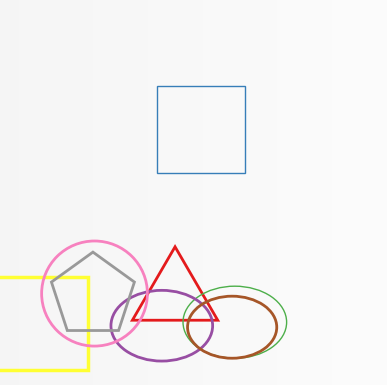[{"shape": "triangle", "thickness": 2, "radius": 0.64, "center": [0.452, 0.232]}, {"shape": "square", "thickness": 1, "radius": 0.57, "center": [0.518, 0.664]}, {"shape": "oval", "thickness": 1, "radius": 0.67, "center": [0.606, 0.163]}, {"shape": "oval", "thickness": 2, "radius": 0.66, "center": [0.418, 0.154]}, {"shape": "square", "thickness": 2.5, "radius": 0.61, "center": [0.105, 0.16]}, {"shape": "oval", "thickness": 2, "radius": 0.58, "center": [0.599, 0.15]}, {"shape": "circle", "thickness": 2, "radius": 0.68, "center": [0.244, 0.238]}, {"shape": "pentagon", "thickness": 2, "radius": 0.56, "center": [0.24, 0.233]}]